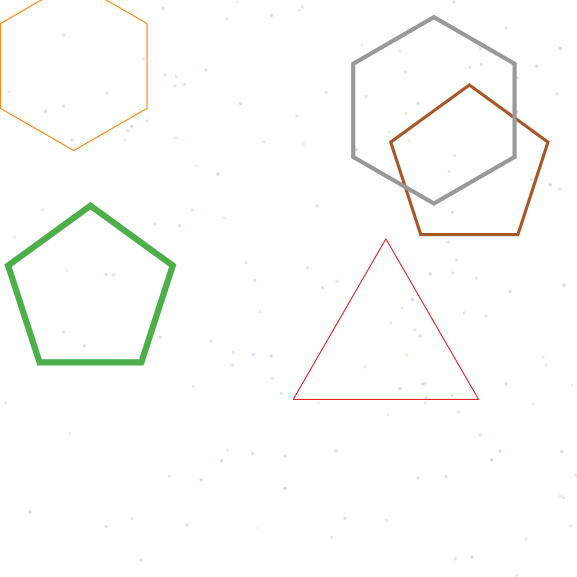[{"shape": "triangle", "thickness": 0.5, "radius": 0.93, "center": [0.668, 0.4]}, {"shape": "pentagon", "thickness": 3, "radius": 0.75, "center": [0.157, 0.493]}, {"shape": "hexagon", "thickness": 0.5, "radius": 0.73, "center": [0.128, 0.885]}, {"shape": "pentagon", "thickness": 1.5, "radius": 0.72, "center": [0.813, 0.709]}, {"shape": "hexagon", "thickness": 2, "radius": 0.81, "center": [0.751, 0.808]}]